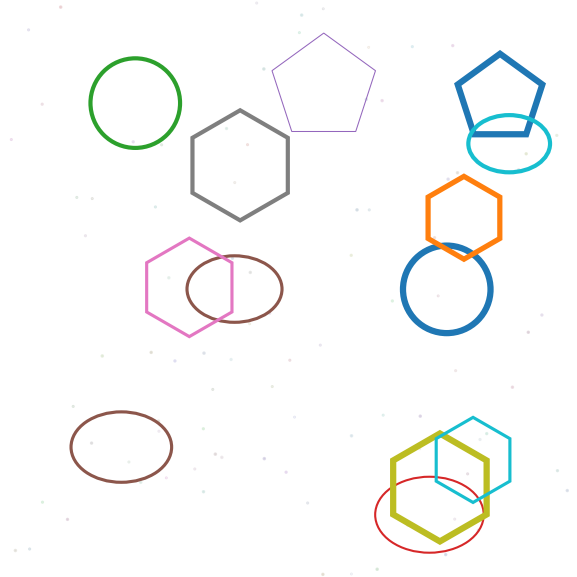[{"shape": "circle", "thickness": 3, "radius": 0.38, "center": [0.774, 0.498]}, {"shape": "pentagon", "thickness": 3, "radius": 0.39, "center": [0.866, 0.829]}, {"shape": "hexagon", "thickness": 2.5, "radius": 0.36, "center": [0.803, 0.622]}, {"shape": "circle", "thickness": 2, "radius": 0.39, "center": [0.234, 0.821]}, {"shape": "oval", "thickness": 1, "radius": 0.47, "center": [0.744, 0.108]}, {"shape": "pentagon", "thickness": 0.5, "radius": 0.47, "center": [0.561, 0.848]}, {"shape": "oval", "thickness": 1.5, "radius": 0.44, "center": [0.21, 0.225]}, {"shape": "oval", "thickness": 1.5, "radius": 0.41, "center": [0.406, 0.499]}, {"shape": "hexagon", "thickness": 1.5, "radius": 0.43, "center": [0.328, 0.502]}, {"shape": "hexagon", "thickness": 2, "radius": 0.48, "center": [0.416, 0.713]}, {"shape": "hexagon", "thickness": 3, "radius": 0.47, "center": [0.762, 0.155]}, {"shape": "oval", "thickness": 2, "radius": 0.35, "center": [0.882, 0.75]}, {"shape": "hexagon", "thickness": 1.5, "radius": 0.37, "center": [0.819, 0.203]}]